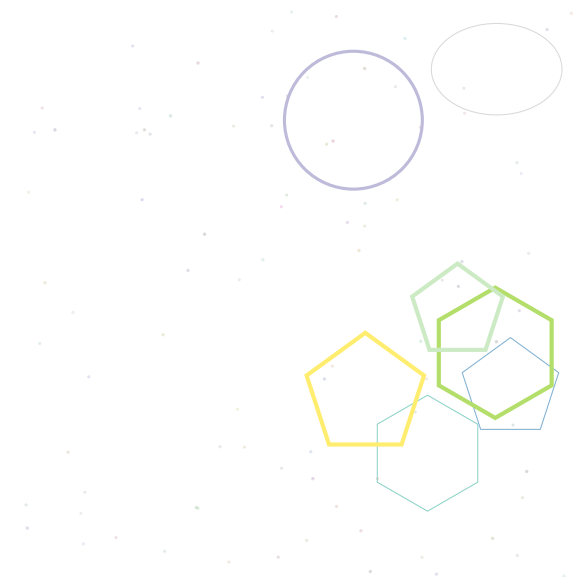[{"shape": "hexagon", "thickness": 0.5, "radius": 0.5, "center": [0.74, 0.214]}, {"shape": "circle", "thickness": 1.5, "radius": 0.6, "center": [0.612, 0.791]}, {"shape": "pentagon", "thickness": 0.5, "radius": 0.44, "center": [0.884, 0.327]}, {"shape": "hexagon", "thickness": 2, "radius": 0.56, "center": [0.858, 0.388]}, {"shape": "oval", "thickness": 0.5, "radius": 0.57, "center": [0.86, 0.879]}, {"shape": "pentagon", "thickness": 2, "radius": 0.41, "center": [0.792, 0.46]}, {"shape": "pentagon", "thickness": 2, "radius": 0.53, "center": [0.633, 0.316]}]